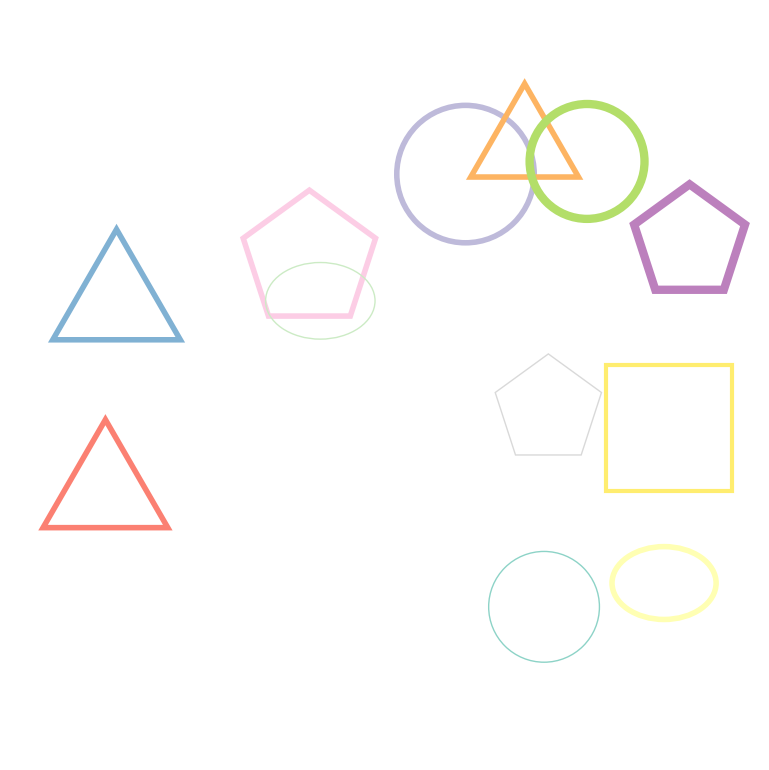[{"shape": "circle", "thickness": 0.5, "radius": 0.36, "center": [0.707, 0.212]}, {"shape": "oval", "thickness": 2, "radius": 0.34, "center": [0.862, 0.243]}, {"shape": "circle", "thickness": 2, "radius": 0.45, "center": [0.605, 0.774]}, {"shape": "triangle", "thickness": 2, "radius": 0.47, "center": [0.137, 0.361]}, {"shape": "triangle", "thickness": 2, "radius": 0.48, "center": [0.151, 0.607]}, {"shape": "triangle", "thickness": 2, "radius": 0.4, "center": [0.681, 0.81]}, {"shape": "circle", "thickness": 3, "radius": 0.37, "center": [0.762, 0.79]}, {"shape": "pentagon", "thickness": 2, "radius": 0.45, "center": [0.402, 0.663]}, {"shape": "pentagon", "thickness": 0.5, "radius": 0.36, "center": [0.712, 0.468]}, {"shape": "pentagon", "thickness": 3, "radius": 0.38, "center": [0.896, 0.685]}, {"shape": "oval", "thickness": 0.5, "radius": 0.36, "center": [0.416, 0.609]}, {"shape": "square", "thickness": 1.5, "radius": 0.41, "center": [0.868, 0.444]}]